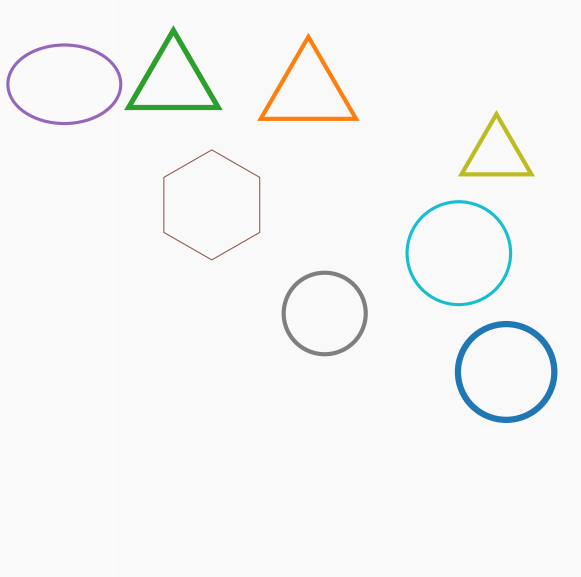[{"shape": "circle", "thickness": 3, "radius": 0.41, "center": [0.871, 0.355]}, {"shape": "triangle", "thickness": 2, "radius": 0.47, "center": [0.531, 0.841]}, {"shape": "triangle", "thickness": 2.5, "radius": 0.44, "center": [0.298, 0.858]}, {"shape": "oval", "thickness": 1.5, "radius": 0.49, "center": [0.111, 0.853]}, {"shape": "hexagon", "thickness": 0.5, "radius": 0.48, "center": [0.364, 0.644]}, {"shape": "circle", "thickness": 2, "radius": 0.35, "center": [0.559, 0.456]}, {"shape": "triangle", "thickness": 2, "radius": 0.35, "center": [0.854, 0.732]}, {"shape": "circle", "thickness": 1.5, "radius": 0.45, "center": [0.789, 0.561]}]